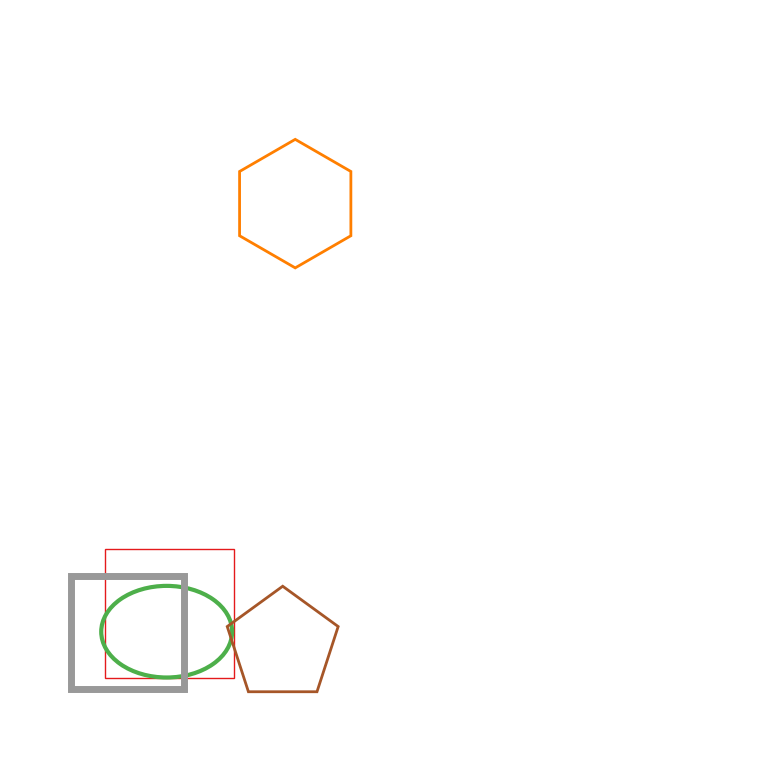[{"shape": "square", "thickness": 0.5, "radius": 0.42, "center": [0.22, 0.203]}, {"shape": "oval", "thickness": 1.5, "radius": 0.42, "center": [0.216, 0.18]}, {"shape": "hexagon", "thickness": 1, "radius": 0.42, "center": [0.383, 0.736]}, {"shape": "pentagon", "thickness": 1, "radius": 0.38, "center": [0.367, 0.163]}, {"shape": "square", "thickness": 2.5, "radius": 0.37, "center": [0.165, 0.178]}]